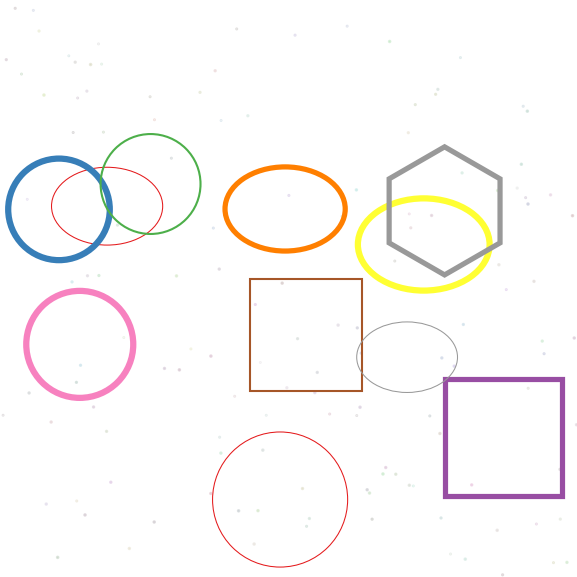[{"shape": "circle", "thickness": 0.5, "radius": 0.58, "center": [0.485, 0.134]}, {"shape": "oval", "thickness": 0.5, "radius": 0.48, "center": [0.185, 0.642]}, {"shape": "circle", "thickness": 3, "radius": 0.44, "center": [0.102, 0.637]}, {"shape": "circle", "thickness": 1, "radius": 0.43, "center": [0.261, 0.681]}, {"shape": "square", "thickness": 2.5, "radius": 0.51, "center": [0.872, 0.242]}, {"shape": "oval", "thickness": 2.5, "radius": 0.52, "center": [0.494, 0.637]}, {"shape": "oval", "thickness": 3, "radius": 0.57, "center": [0.734, 0.576]}, {"shape": "square", "thickness": 1, "radius": 0.49, "center": [0.53, 0.419]}, {"shape": "circle", "thickness": 3, "radius": 0.46, "center": [0.138, 0.403]}, {"shape": "oval", "thickness": 0.5, "radius": 0.44, "center": [0.705, 0.381]}, {"shape": "hexagon", "thickness": 2.5, "radius": 0.55, "center": [0.77, 0.634]}]